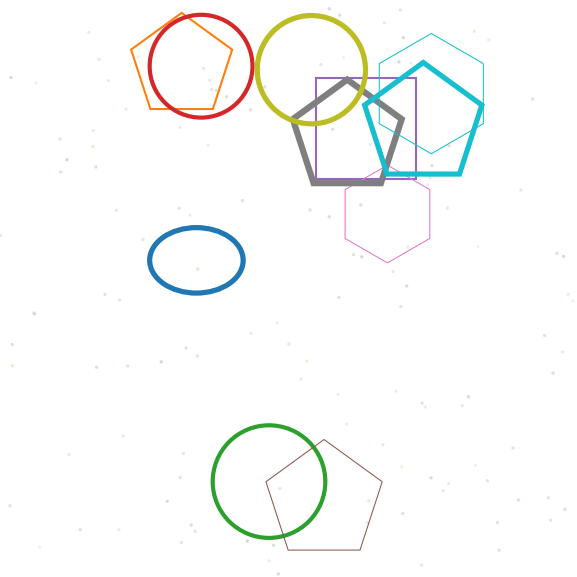[{"shape": "oval", "thickness": 2.5, "radius": 0.4, "center": [0.34, 0.548]}, {"shape": "pentagon", "thickness": 1, "radius": 0.46, "center": [0.315, 0.885]}, {"shape": "circle", "thickness": 2, "radius": 0.49, "center": [0.466, 0.165]}, {"shape": "circle", "thickness": 2, "radius": 0.45, "center": [0.348, 0.885]}, {"shape": "square", "thickness": 1, "radius": 0.43, "center": [0.634, 0.776]}, {"shape": "pentagon", "thickness": 0.5, "radius": 0.53, "center": [0.561, 0.132]}, {"shape": "hexagon", "thickness": 0.5, "radius": 0.42, "center": [0.671, 0.629]}, {"shape": "pentagon", "thickness": 3, "radius": 0.5, "center": [0.601, 0.762]}, {"shape": "circle", "thickness": 2.5, "radius": 0.47, "center": [0.539, 0.878]}, {"shape": "hexagon", "thickness": 0.5, "radius": 0.52, "center": [0.747, 0.837]}, {"shape": "pentagon", "thickness": 2.5, "radius": 0.53, "center": [0.733, 0.784]}]